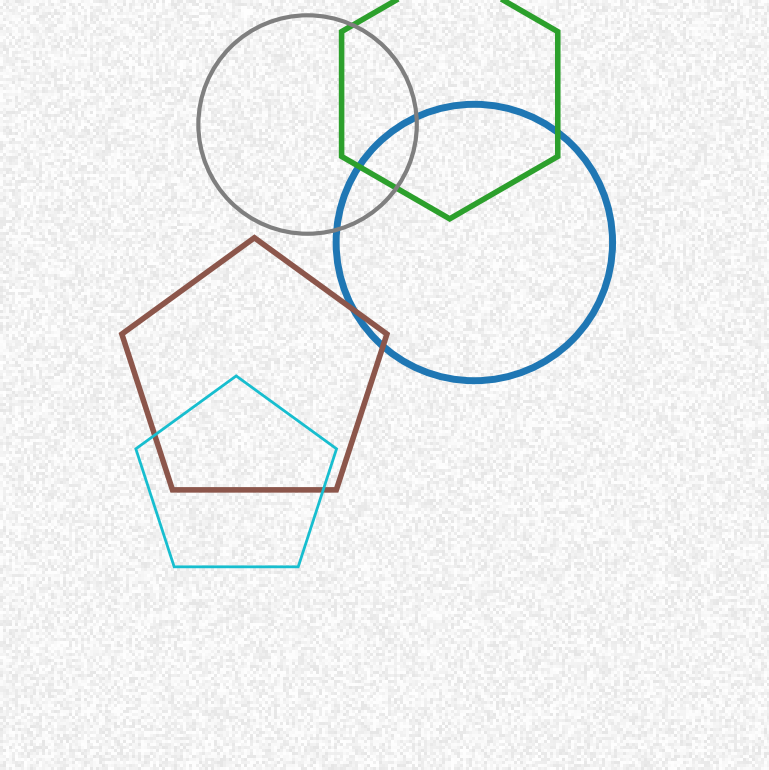[{"shape": "circle", "thickness": 2.5, "radius": 0.9, "center": [0.616, 0.685]}, {"shape": "hexagon", "thickness": 2, "radius": 0.81, "center": [0.584, 0.878]}, {"shape": "pentagon", "thickness": 2, "radius": 0.9, "center": [0.33, 0.51]}, {"shape": "circle", "thickness": 1.5, "radius": 0.71, "center": [0.399, 0.838]}, {"shape": "pentagon", "thickness": 1, "radius": 0.69, "center": [0.307, 0.375]}]